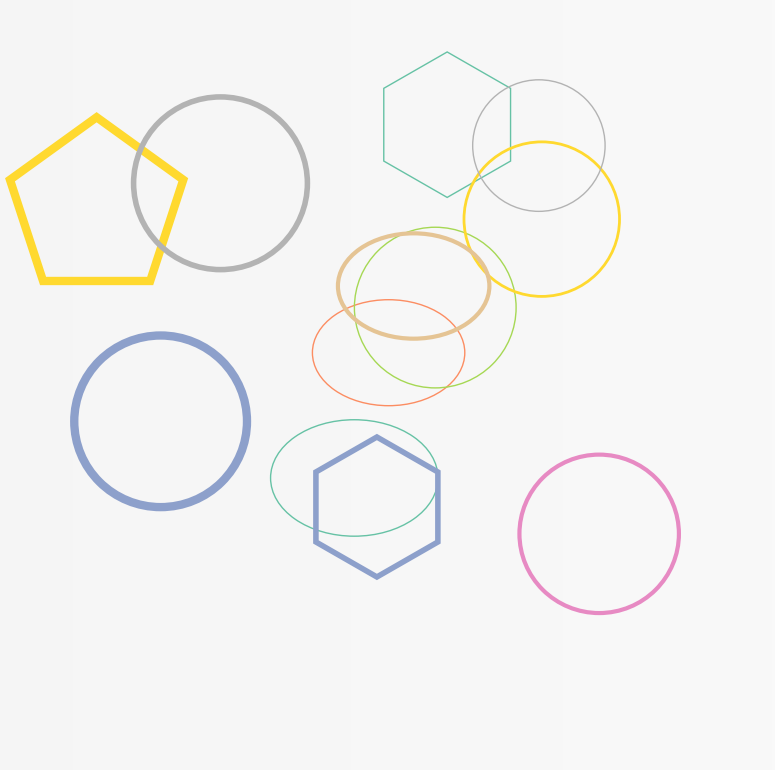[{"shape": "oval", "thickness": 0.5, "radius": 0.54, "center": [0.457, 0.379]}, {"shape": "hexagon", "thickness": 0.5, "radius": 0.47, "center": [0.577, 0.838]}, {"shape": "oval", "thickness": 0.5, "radius": 0.49, "center": [0.501, 0.542]}, {"shape": "circle", "thickness": 3, "radius": 0.56, "center": [0.207, 0.453]}, {"shape": "hexagon", "thickness": 2, "radius": 0.45, "center": [0.486, 0.342]}, {"shape": "circle", "thickness": 1.5, "radius": 0.51, "center": [0.773, 0.307]}, {"shape": "circle", "thickness": 0.5, "radius": 0.52, "center": [0.562, 0.601]}, {"shape": "circle", "thickness": 1, "radius": 0.5, "center": [0.699, 0.715]}, {"shape": "pentagon", "thickness": 3, "radius": 0.59, "center": [0.125, 0.73]}, {"shape": "oval", "thickness": 1.5, "radius": 0.49, "center": [0.534, 0.629]}, {"shape": "circle", "thickness": 0.5, "radius": 0.43, "center": [0.695, 0.811]}, {"shape": "circle", "thickness": 2, "radius": 0.56, "center": [0.285, 0.762]}]